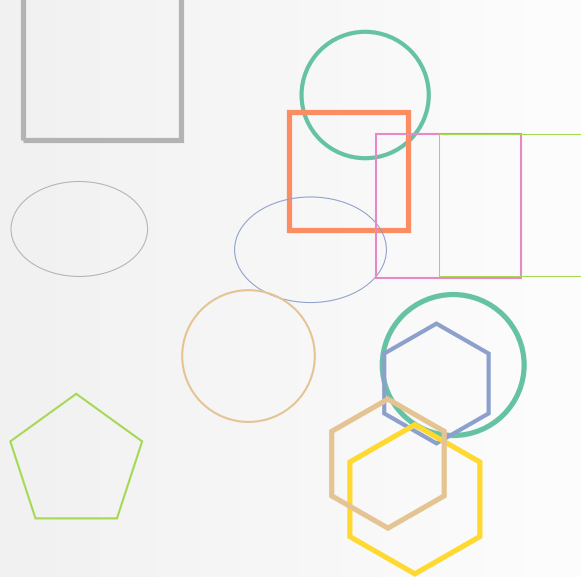[{"shape": "circle", "thickness": 2, "radius": 0.55, "center": [0.628, 0.835]}, {"shape": "circle", "thickness": 2.5, "radius": 0.61, "center": [0.78, 0.367]}, {"shape": "square", "thickness": 2.5, "radius": 0.51, "center": [0.6, 0.702]}, {"shape": "oval", "thickness": 0.5, "radius": 0.65, "center": [0.534, 0.567]}, {"shape": "hexagon", "thickness": 2, "radius": 0.52, "center": [0.751, 0.335]}, {"shape": "square", "thickness": 1, "radius": 0.62, "center": [0.772, 0.643]}, {"shape": "pentagon", "thickness": 1, "radius": 0.6, "center": [0.131, 0.198]}, {"shape": "square", "thickness": 0.5, "radius": 0.62, "center": [0.878, 0.644]}, {"shape": "hexagon", "thickness": 2.5, "radius": 0.65, "center": [0.714, 0.135]}, {"shape": "hexagon", "thickness": 2.5, "radius": 0.56, "center": [0.667, 0.196]}, {"shape": "circle", "thickness": 1, "radius": 0.57, "center": [0.428, 0.383]}, {"shape": "square", "thickness": 2.5, "radius": 0.68, "center": [0.176, 0.893]}, {"shape": "oval", "thickness": 0.5, "radius": 0.59, "center": [0.136, 0.603]}]